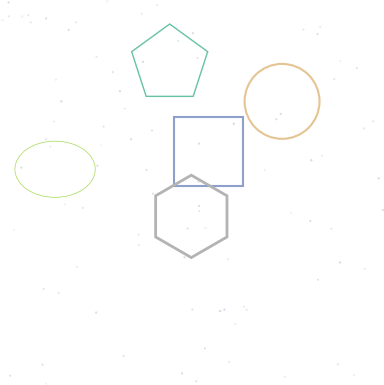[{"shape": "pentagon", "thickness": 1, "radius": 0.52, "center": [0.441, 0.834]}, {"shape": "square", "thickness": 1.5, "radius": 0.45, "center": [0.542, 0.606]}, {"shape": "oval", "thickness": 0.5, "radius": 0.52, "center": [0.143, 0.56]}, {"shape": "circle", "thickness": 1.5, "radius": 0.49, "center": [0.733, 0.737]}, {"shape": "hexagon", "thickness": 2, "radius": 0.53, "center": [0.497, 0.438]}]